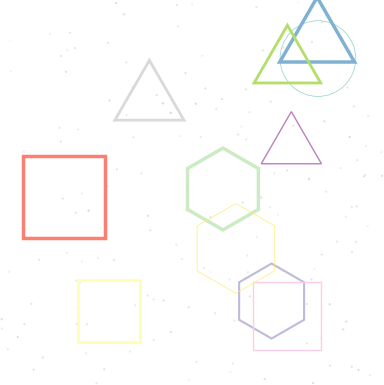[{"shape": "circle", "thickness": 0.5, "radius": 0.49, "center": [0.826, 0.848]}, {"shape": "square", "thickness": 2, "radius": 0.4, "center": [0.283, 0.193]}, {"shape": "hexagon", "thickness": 1.5, "radius": 0.49, "center": [0.705, 0.218]}, {"shape": "square", "thickness": 2.5, "radius": 0.53, "center": [0.165, 0.489]}, {"shape": "triangle", "thickness": 2.5, "radius": 0.56, "center": [0.824, 0.895]}, {"shape": "triangle", "thickness": 2, "radius": 0.5, "center": [0.747, 0.834]}, {"shape": "square", "thickness": 1, "radius": 0.44, "center": [0.745, 0.179]}, {"shape": "triangle", "thickness": 2, "radius": 0.52, "center": [0.388, 0.74]}, {"shape": "triangle", "thickness": 1, "radius": 0.45, "center": [0.757, 0.62]}, {"shape": "hexagon", "thickness": 2.5, "radius": 0.53, "center": [0.579, 0.509]}, {"shape": "hexagon", "thickness": 0.5, "radius": 0.58, "center": [0.613, 0.355]}]